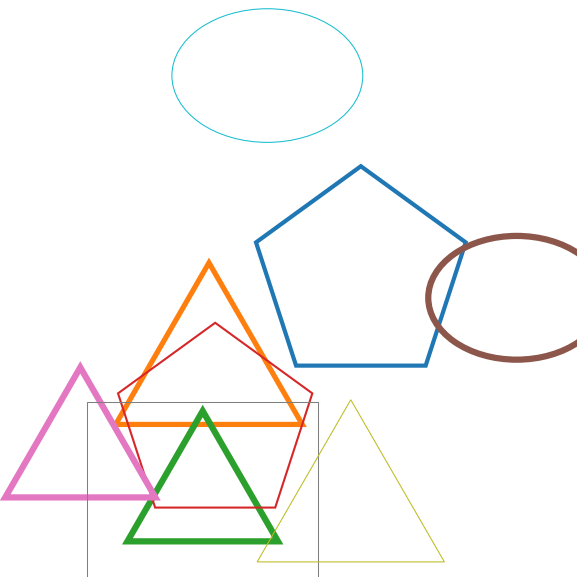[{"shape": "pentagon", "thickness": 2, "radius": 0.95, "center": [0.625, 0.52]}, {"shape": "triangle", "thickness": 2.5, "radius": 0.93, "center": [0.362, 0.357]}, {"shape": "triangle", "thickness": 3, "radius": 0.75, "center": [0.351, 0.137]}, {"shape": "pentagon", "thickness": 1, "radius": 0.88, "center": [0.373, 0.263]}, {"shape": "oval", "thickness": 3, "radius": 0.77, "center": [0.895, 0.483]}, {"shape": "triangle", "thickness": 3, "radius": 0.75, "center": [0.139, 0.213]}, {"shape": "square", "thickness": 0.5, "radius": 1.0, "center": [0.351, 0.103]}, {"shape": "triangle", "thickness": 0.5, "radius": 0.94, "center": [0.607, 0.12]}, {"shape": "oval", "thickness": 0.5, "radius": 0.83, "center": [0.463, 0.868]}]